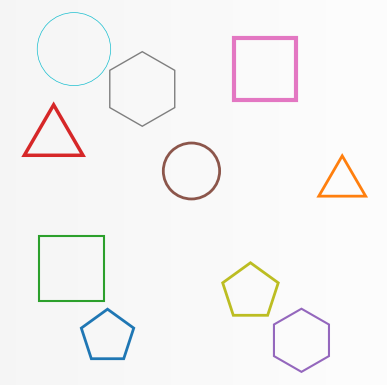[{"shape": "pentagon", "thickness": 2, "radius": 0.36, "center": [0.277, 0.126]}, {"shape": "triangle", "thickness": 2, "radius": 0.35, "center": [0.883, 0.525]}, {"shape": "square", "thickness": 1.5, "radius": 0.42, "center": [0.184, 0.302]}, {"shape": "triangle", "thickness": 2.5, "radius": 0.44, "center": [0.138, 0.64]}, {"shape": "hexagon", "thickness": 1.5, "radius": 0.41, "center": [0.778, 0.116]}, {"shape": "circle", "thickness": 2, "radius": 0.36, "center": [0.494, 0.556]}, {"shape": "square", "thickness": 3, "radius": 0.4, "center": [0.683, 0.821]}, {"shape": "hexagon", "thickness": 1, "radius": 0.48, "center": [0.367, 0.769]}, {"shape": "pentagon", "thickness": 2, "radius": 0.38, "center": [0.646, 0.242]}, {"shape": "circle", "thickness": 0.5, "radius": 0.47, "center": [0.191, 0.872]}]